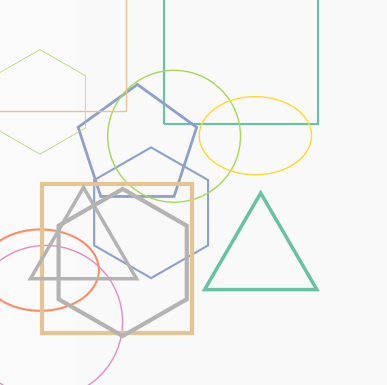[{"shape": "triangle", "thickness": 2.5, "radius": 0.84, "center": [0.673, 0.331]}, {"shape": "square", "thickness": 1.5, "radius": 0.99, "center": [0.622, 0.876]}, {"shape": "oval", "thickness": 1.5, "radius": 0.75, "center": [0.104, 0.298]}, {"shape": "pentagon", "thickness": 2, "radius": 0.8, "center": [0.355, 0.62]}, {"shape": "hexagon", "thickness": 1.5, "radius": 0.85, "center": [0.39, 0.447]}, {"shape": "circle", "thickness": 1, "radius": 0.99, "center": [0.118, 0.164]}, {"shape": "hexagon", "thickness": 0.5, "radius": 0.68, "center": [0.103, 0.735]}, {"shape": "circle", "thickness": 1, "radius": 0.86, "center": [0.449, 0.646]}, {"shape": "oval", "thickness": 1, "radius": 0.72, "center": [0.659, 0.647]}, {"shape": "square", "thickness": 3, "radius": 0.97, "center": [0.301, 0.329]}, {"shape": "square", "thickness": 1, "radius": 0.94, "center": [0.138, 0.9]}, {"shape": "hexagon", "thickness": 3, "radius": 0.95, "center": [0.317, 0.318]}, {"shape": "triangle", "thickness": 2.5, "radius": 0.79, "center": [0.215, 0.355]}]